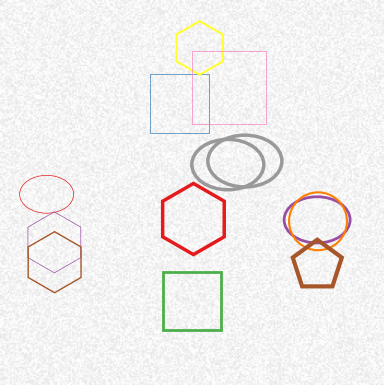[{"shape": "oval", "thickness": 0.5, "radius": 0.35, "center": [0.121, 0.495]}, {"shape": "hexagon", "thickness": 2.5, "radius": 0.46, "center": [0.502, 0.431]}, {"shape": "square", "thickness": 0.5, "radius": 0.38, "center": [0.467, 0.732]}, {"shape": "square", "thickness": 2, "radius": 0.38, "center": [0.498, 0.218]}, {"shape": "hexagon", "thickness": 0.5, "radius": 0.4, "center": [0.141, 0.37]}, {"shape": "oval", "thickness": 2, "radius": 0.43, "center": [0.824, 0.429]}, {"shape": "circle", "thickness": 1.5, "radius": 0.38, "center": [0.826, 0.425]}, {"shape": "hexagon", "thickness": 1.5, "radius": 0.35, "center": [0.519, 0.876]}, {"shape": "pentagon", "thickness": 3, "radius": 0.33, "center": [0.824, 0.31]}, {"shape": "hexagon", "thickness": 1, "radius": 0.4, "center": [0.142, 0.319]}, {"shape": "square", "thickness": 0.5, "radius": 0.48, "center": [0.595, 0.773]}, {"shape": "oval", "thickness": 2.5, "radius": 0.47, "center": [0.592, 0.573]}, {"shape": "oval", "thickness": 2.5, "radius": 0.48, "center": [0.636, 0.582]}]